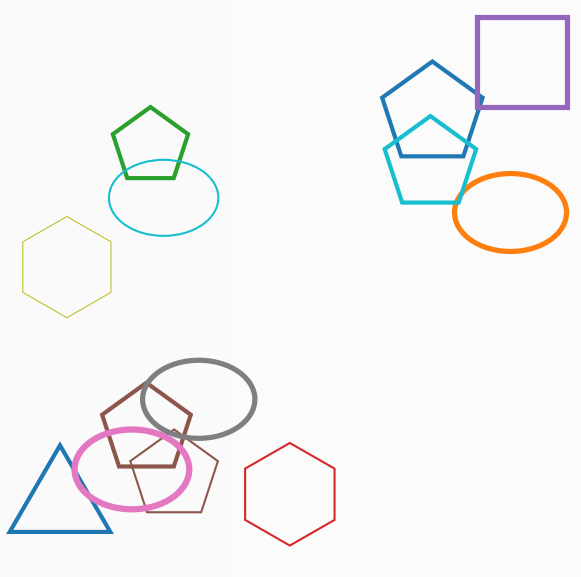[{"shape": "pentagon", "thickness": 2, "radius": 0.45, "center": [0.744, 0.802]}, {"shape": "triangle", "thickness": 2, "radius": 0.5, "center": [0.103, 0.128]}, {"shape": "oval", "thickness": 2.5, "radius": 0.48, "center": [0.878, 0.631]}, {"shape": "pentagon", "thickness": 2, "radius": 0.34, "center": [0.259, 0.746]}, {"shape": "hexagon", "thickness": 1, "radius": 0.44, "center": [0.499, 0.143]}, {"shape": "square", "thickness": 2.5, "radius": 0.39, "center": [0.899, 0.891]}, {"shape": "pentagon", "thickness": 1, "radius": 0.4, "center": [0.3, 0.176]}, {"shape": "pentagon", "thickness": 2, "radius": 0.4, "center": [0.252, 0.256]}, {"shape": "oval", "thickness": 3, "radius": 0.49, "center": [0.227, 0.186]}, {"shape": "oval", "thickness": 2.5, "radius": 0.48, "center": [0.342, 0.308]}, {"shape": "hexagon", "thickness": 0.5, "radius": 0.44, "center": [0.115, 0.537]}, {"shape": "oval", "thickness": 1, "radius": 0.47, "center": [0.282, 0.657]}, {"shape": "pentagon", "thickness": 2, "radius": 0.41, "center": [0.741, 0.715]}]